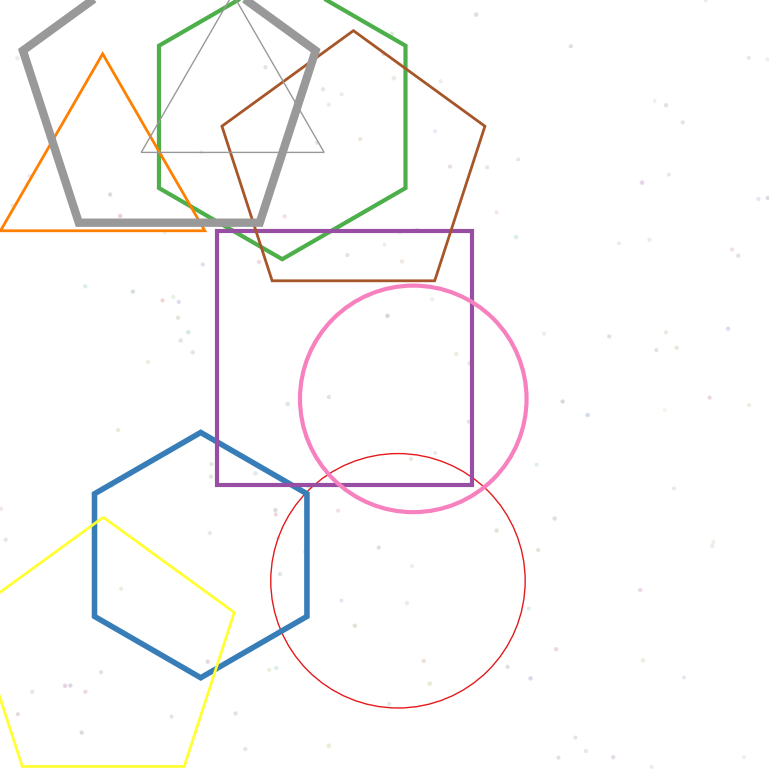[{"shape": "circle", "thickness": 0.5, "radius": 0.83, "center": [0.517, 0.246]}, {"shape": "hexagon", "thickness": 2, "radius": 0.8, "center": [0.261, 0.279]}, {"shape": "hexagon", "thickness": 1.5, "radius": 0.92, "center": [0.367, 0.848]}, {"shape": "square", "thickness": 1.5, "radius": 0.83, "center": [0.448, 0.535]}, {"shape": "triangle", "thickness": 1, "radius": 0.77, "center": [0.133, 0.777]}, {"shape": "pentagon", "thickness": 1, "radius": 0.89, "center": [0.134, 0.149]}, {"shape": "pentagon", "thickness": 1, "radius": 0.9, "center": [0.459, 0.781]}, {"shape": "circle", "thickness": 1.5, "radius": 0.74, "center": [0.537, 0.482]}, {"shape": "triangle", "thickness": 0.5, "radius": 0.69, "center": [0.302, 0.871]}, {"shape": "pentagon", "thickness": 3, "radius": 1.0, "center": [0.22, 0.872]}]